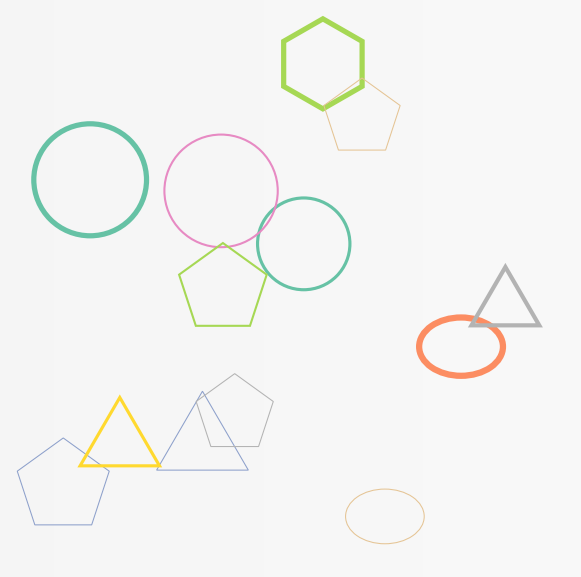[{"shape": "circle", "thickness": 2.5, "radius": 0.48, "center": [0.155, 0.688]}, {"shape": "circle", "thickness": 1.5, "radius": 0.4, "center": [0.523, 0.577]}, {"shape": "oval", "thickness": 3, "radius": 0.36, "center": [0.793, 0.399]}, {"shape": "triangle", "thickness": 0.5, "radius": 0.46, "center": [0.348, 0.231]}, {"shape": "pentagon", "thickness": 0.5, "radius": 0.42, "center": [0.109, 0.158]}, {"shape": "circle", "thickness": 1, "radius": 0.49, "center": [0.38, 0.669]}, {"shape": "hexagon", "thickness": 2.5, "radius": 0.39, "center": [0.556, 0.889]}, {"shape": "pentagon", "thickness": 1, "radius": 0.4, "center": [0.383, 0.499]}, {"shape": "triangle", "thickness": 1.5, "radius": 0.39, "center": [0.206, 0.232]}, {"shape": "pentagon", "thickness": 0.5, "radius": 0.34, "center": [0.623, 0.795]}, {"shape": "oval", "thickness": 0.5, "radius": 0.34, "center": [0.662, 0.105]}, {"shape": "triangle", "thickness": 2, "radius": 0.34, "center": [0.869, 0.469]}, {"shape": "pentagon", "thickness": 0.5, "radius": 0.35, "center": [0.404, 0.282]}]